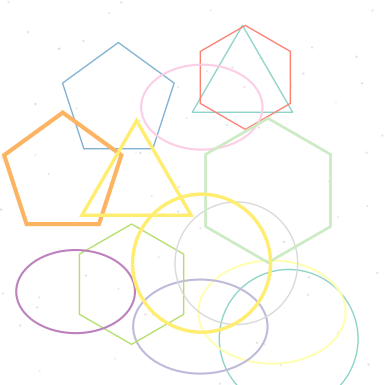[{"shape": "circle", "thickness": 1, "radius": 0.9, "center": [0.75, 0.12]}, {"shape": "triangle", "thickness": 1, "radius": 0.75, "center": [0.63, 0.784]}, {"shape": "oval", "thickness": 1.5, "radius": 0.96, "center": [0.706, 0.189]}, {"shape": "oval", "thickness": 1.5, "radius": 0.87, "center": [0.52, 0.152]}, {"shape": "hexagon", "thickness": 1, "radius": 0.68, "center": [0.637, 0.799]}, {"shape": "pentagon", "thickness": 1, "radius": 0.76, "center": [0.307, 0.737]}, {"shape": "pentagon", "thickness": 3, "radius": 0.8, "center": [0.163, 0.548]}, {"shape": "hexagon", "thickness": 1, "radius": 0.78, "center": [0.342, 0.262]}, {"shape": "oval", "thickness": 1.5, "radius": 0.79, "center": [0.524, 0.722]}, {"shape": "circle", "thickness": 1, "radius": 0.8, "center": [0.614, 0.316]}, {"shape": "oval", "thickness": 1.5, "radius": 0.77, "center": [0.196, 0.243]}, {"shape": "hexagon", "thickness": 2, "radius": 0.94, "center": [0.696, 0.505]}, {"shape": "circle", "thickness": 2.5, "radius": 0.9, "center": [0.524, 0.316]}, {"shape": "triangle", "thickness": 2.5, "radius": 0.82, "center": [0.355, 0.523]}]